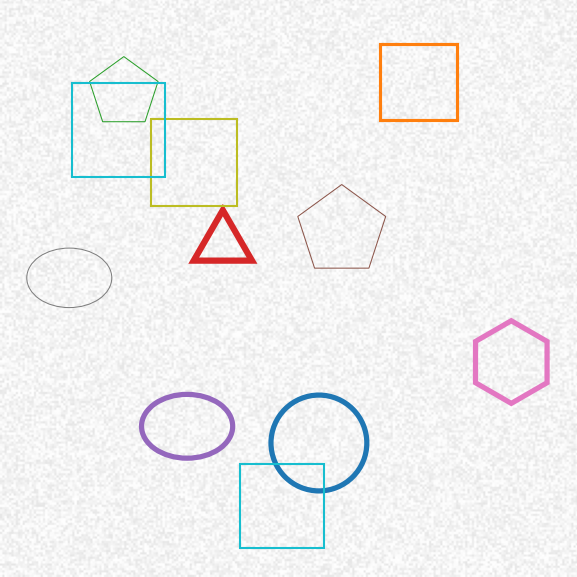[{"shape": "circle", "thickness": 2.5, "radius": 0.41, "center": [0.552, 0.232]}, {"shape": "square", "thickness": 1.5, "radius": 0.33, "center": [0.725, 0.858]}, {"shape": "pentagon", "thickness": 0.5, "radius": 0.31, "center": [0.214, 0.839]}, {"shape": "triangle", "thickness": 3, "radius": 0.29, "center": [0.386, 0.577]}, {"shape": "oval", "thickness": 2.5, "radius": 0.39, "center": [0.324, 0.261]}, {"shape": "pentagon", "thickness": 0.5, "radius": 0.4, "center": [0.592, 0.6]}, {"shape": "hexagon", "thickness": 2.5, "radius": 0.36, "center": [0.885, 0.372]}, {"shape": "oval", "thickness": 0.5, "radius": 0.37, "center": [0.12, 0.518]}, {"shape": "square", "thickness": 1, "radius": 0.38, "center": [0.336, 0.718]}, {"shape": "square", "thickness": 1, "radius": 0.41, "center": [0.205, 0.774]}, {"shape": "square", "thickness": 1, "radius": 0.36, "center": [0.488, 0.123]}]